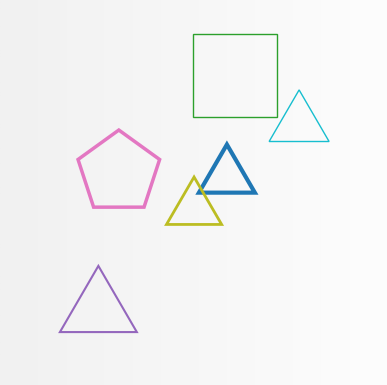[{"shape": "triangle", "thickness": 3, "radius": 0.42, "center": [0.586, 0.541]}, {"shape": "square", "thickness": 1, "radius": 0.54, "center": [0.606, 0.803]}, {"shape": "triangle", "thickness": 1.5, "radius": 0.57, "center": [0.254, 0.195]}, {"shape": "pentagon", "thickness": 2.5, "radius": 0.55, "center": [0.307, 0.552]}, {"shape": "triangle", "thickness": 2, "radius": 0.41, "center": [0.501, 0.458]}, {"shape": "triangle", "thickness": 1, "radius": 0.45, "center": [0.772, 0.677]}]